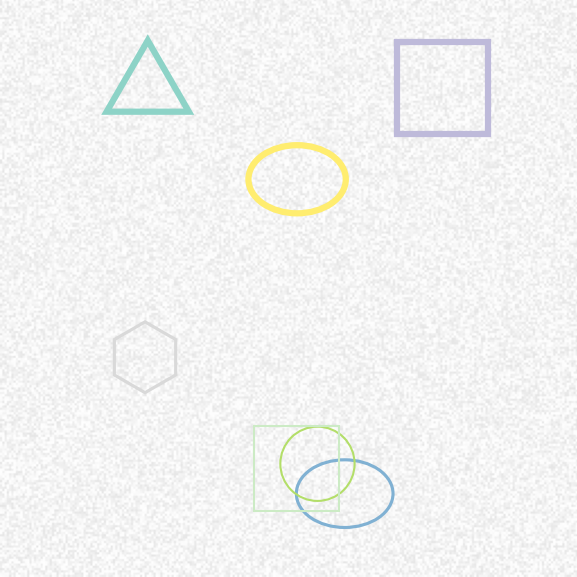[{"shape": "triangle", "thickness": 3, "radius": 0.41, "center": [0.256, 0.847]}, {"shape": "square", "thickness": 3, "radius": 0.4, "center": [0.767, 0.847]}, {"shape": "oval", "thickness": 1.5, "radius": 0.42, "center": [0.597, 0.144]}, {"shape": "circle", "thickness": 1, "radius": 0.32, "center": [0.55, 0.196]}, {"shape": "hexagon", "thickness": 1.5, "radius": 0.31, "center": [0.251, 0.381]}, {"shape": "square", "thickness": 1, "radius": 0.37, "center": [0.513, 0.188]}, {"shape": "oval", "thickness": 3, "radius": 0.42, "center": [0.514, 0.689]}]